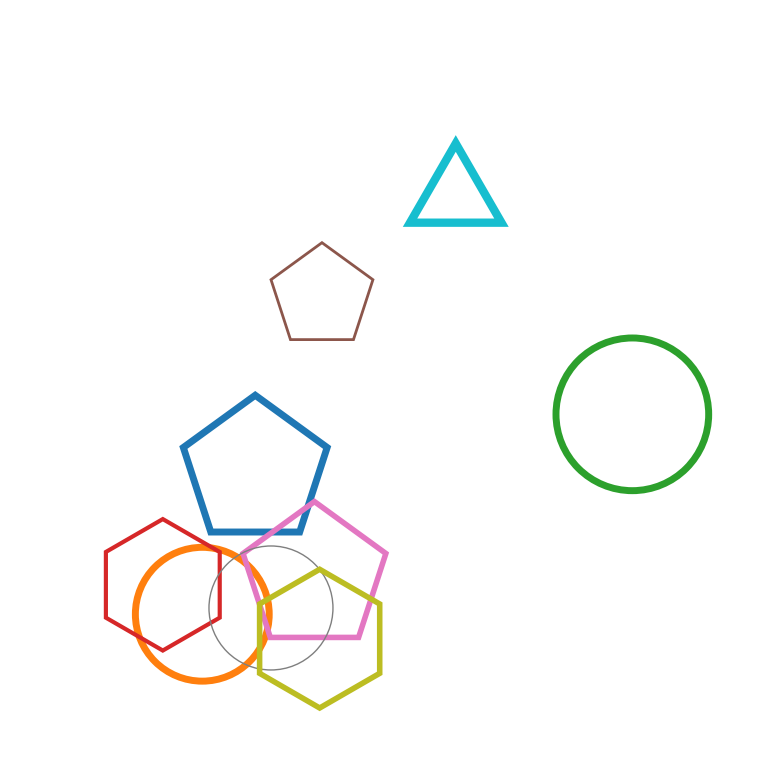[{"shape": "pentagon", "thickness": 2.5, "radius": 0.49, "center": [0.331, 0.388]}, {"shape": "circle", "thickness": 2.5, "radius": 0.43, "center": [0.263, 0.202]}, {"shape": "circle", "thickness": 2.5, "radius": 0.5, "center": [0.821, 0.462]}, {"shape": "hexagon", "thickness": 1.5, "radius": 0.43, "center": [0.211, 0.241]}, {"shape": "pentagon", "thickness": 1, "radius": 0.35, "center": [0.418, 0.615]}, {"shape": "pentagon", "thickness": 2, "radius": 0.49, "center": [0.408, 0.251]}, {"shape": "circle", "thickness": 0.5, "radius": 0.4, "center": [0.352, 0.21]}, {"shape": "hexagon", "thickness": 2, "radius": 0.45, "center": [0.415, 0.171]}, {"shape": "triangle", "thickness": 3, "radius": 0.34, "center": [0.592, 0.745]}]